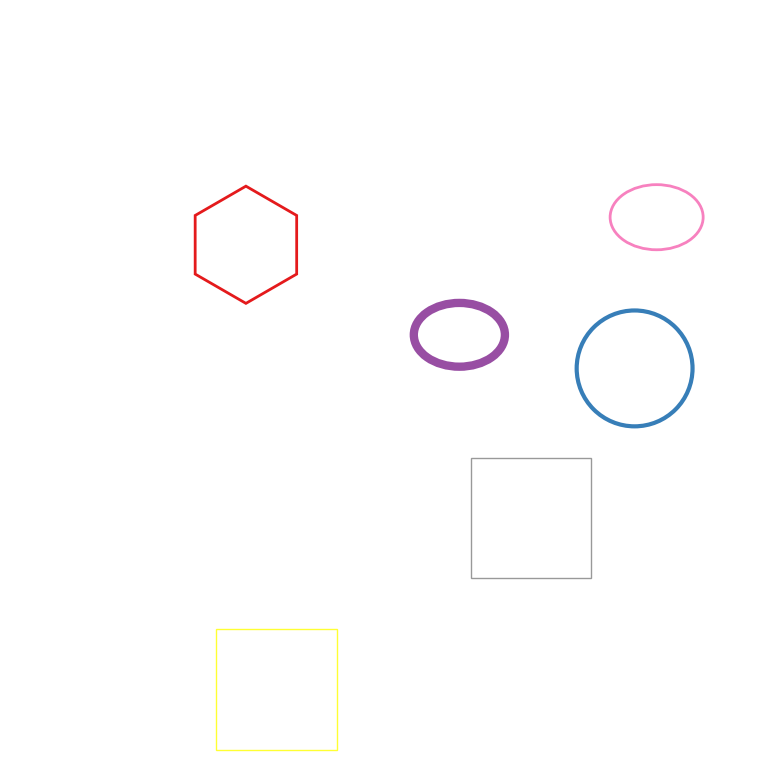[{"shape": "hexagon", "thickness": 1, "radius": 0.38, "center": [0.319, 0.682]}, {"shape": "circle", "thickness": 1.5, "radius": 0.38, "center": [0.824, 0.522]}, {"shape": "oval", "thickness": 3, "radius": 0.3, "center": [0.597, 0.565]}, {"shape": "square", "thickness": 0.5, "radius": 0.39, "center": [0.359, 0.104]}, {"shape": "oval", "thickness": 1, "radius": 0.3, "center": [0.853, 0.718]}, {"shape": "square", "thickness": 0.5, "radius": 0.39, "center": [0.69, 0.328]}]